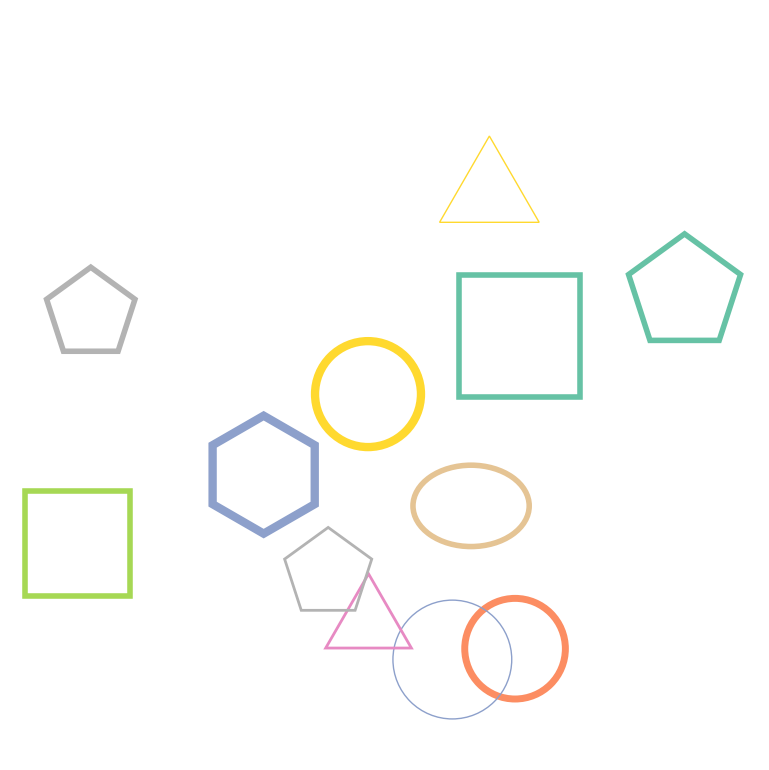[{"shape": "pentagon", "thickness": 2, "radius": 0.38, "center": [0.889, 0.62]}, {"shape": "square", "thickness": 2, "radius": 0.4, "center": [0.675, 0.563]}, {"shape": "circle", "thickness": 2.5, "radius": 0.33, "center": [0.669, 0.158]}, {"shape": "hexagon", "thickness": 3, "radius": 0.38, "center": [0.342, 0.384]}, {"shape": "circle", "thickness": 0.5, "radius": 0.39, "center": [0.587, 0.143]}, {"shape": "triangle", "thickness": 1, "radius": 0.32, "center": [0.479, 0.191]}, {"shape": "square", "thickness": 2, "radius": 0.34, "center": [0.1, 0.294]}, {"shape": "triangle", "thickness": 0.5, "radius": 0.37, "center": [0.636, 0.749]}, {"shape": "circle", "thickness": 3, "radius": 0.34, "center": [0.478, 0.488]}, {"shape": "oval", "thickness": 2, "radius": 0.38, "center": [0.612, 0.343]}, {"shape": "pentagon", "thickness": 2, "radius": 0.3, "center": [0.118, 0.593]}, {"shape": "pentagon", "thickness": 1, "radius": 0.3, "center": [0.426, 0.256]}]